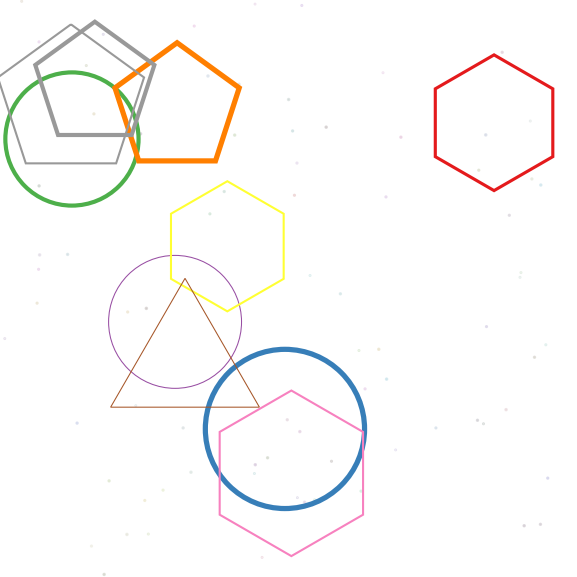[{"shape": "hexagon", "thickness": 1.5, "radius": 0.59, "center": [0.856, 0.787]}, {"shape": "circle", "thickness": 2.5, "radius": 0.69, "center": [0.493, 0.256]}, {"shape": "circle", "thickness": 2, "radius": 0.58, "center": [0.125, 0.758]}, {"shape": "circle", "thickness": 0.5, "radius": 0.58, "center": [0.303, 0.442]}, {"shape": "pentagon", "thickness": 2.5, "radius": 0.57, "center": [0.307, 0.812]}, {"shape": "hexagon", "thickness": 1, "radius": 0.56, "center": [0.394, 0.573]}, {"shape": "triangle", "thickness": 0.5, "radius": 0.74, "center": [0.32, 0.368]}, {"shape": "hexagon", "thickness": 1, "radius": 0.72, "center": [0.505, 0.18]}, {"shape": "pentagon", "thickness": 2, "radius": 0.54, "center": [0.164, 0.853]}, {"shape": "pentagon", "thickness": 1, "radius": 0.67, "center": [0.123, 0.824]}]